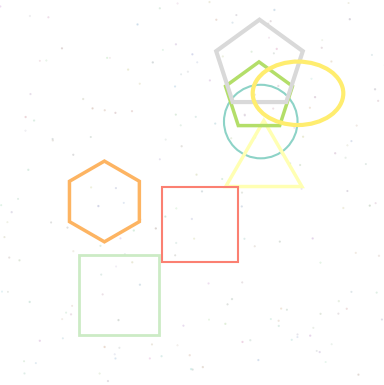[{"shape": "circle", "thickness": 1.5, "radius": 0.48, "center": [0.677, 0.684]}, {"shape": "triangle", "thickness": 2.5, "radius": 0.57, "center": [0.685, 0.573]}, {"shape": "square", "thickness": 1.5, "radius": 0.49, "center": [0.52, 0.416]}, {"shape": "hexagon", "thickness": 2.5, "radius": 0.52, "center": [0.271, 0.477]}, {"shape": "pentagon", "thickness": 2.5, "radius": 0.46, "center": [0.673, 0.748]}, {"shape": "pentagon", "thickness": 3, "radius": 0.59, "center": [0.674, 0.831]}, {"shape": "square", "thickness": 2, "radius": 0.52, "center": [0.309, 0.234]}, {"shape": "oval", "thickness": 3, "radius": 0.59, "center": [0.774, 0.758]}]